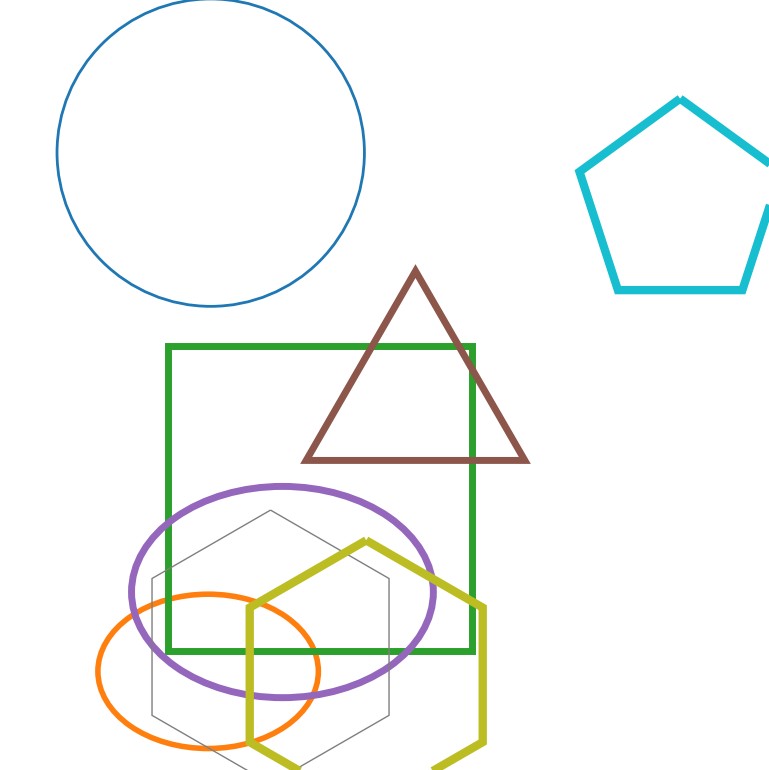[{"shape": "circle", "thickness": 1, "radius": 1.0, "center": [0.274, 0.802]}, {"shape": "oval", "thickness": 2, "radius": 0.72, "center": [0.27, 0.128]}, {"shape": "square", "thickness": 2.5, "radius": 0.99, "center": [0.415, 0.353]}, {"shape": "oval", "thickness": 2.5, "radius": 0.98, "center": [0.367, 0.231]}, {"shape": "triangle", "thickness": 2.5, "radius": 0.82, "center": [0.54, 0.484]}, {"shape": "hexagon", "thickness": 0.5, "radius": 0.89, "center": [0.351, 0.16]}, {"shape": "hexagon", "thickness": 3, "radius": 0.87, "center": [0.476, 0.124]}, {"shape": "pentagon", "thickness": 3, "radius": 0.69, "center": [0.883, 0.734]}]